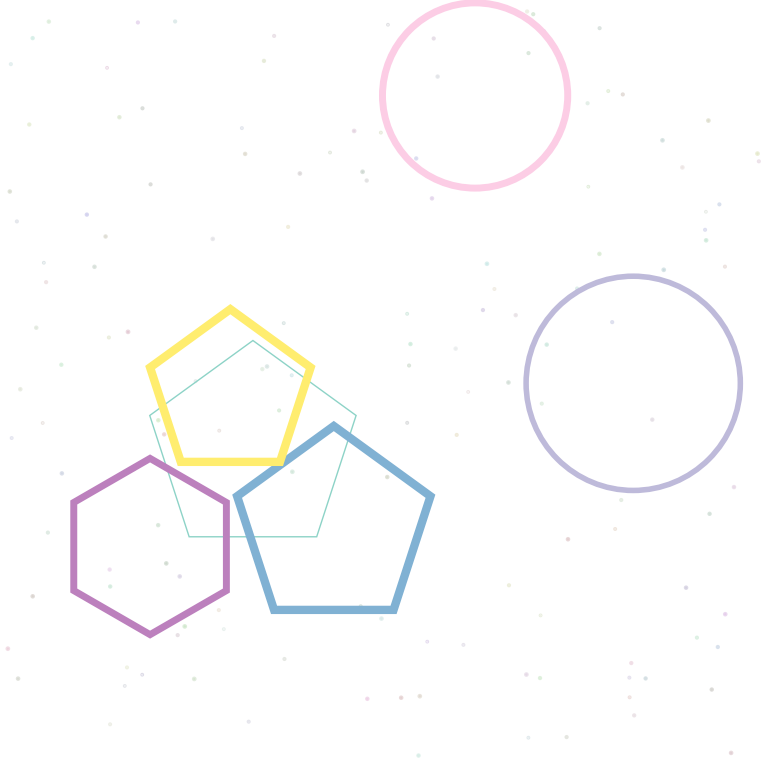[{"shape": "pentagon", "thickness": 0.5, "radius": 0.7, "center": [0.328, 0.417]}, {"shape": "circle", "thickness": 2, "radius": 0.7, "center": [0.822, 0.502]}, {"shape": "pentagon", "thickness": 3, "radius": 0.66, "center": [0.434, 0.315]}, {"shape": "circle", "thickness": 2.5, "radius": 0.6, "center": [0.617, 0.876]}, {"shape": "hexagon", "thickness": 2.5, "radius": 0.57, "center": [0.195, 0.29]}, {"shape": "pentagon", "thickness": 3, "radius": 0.55, "center": [0.299, 0.489]}]